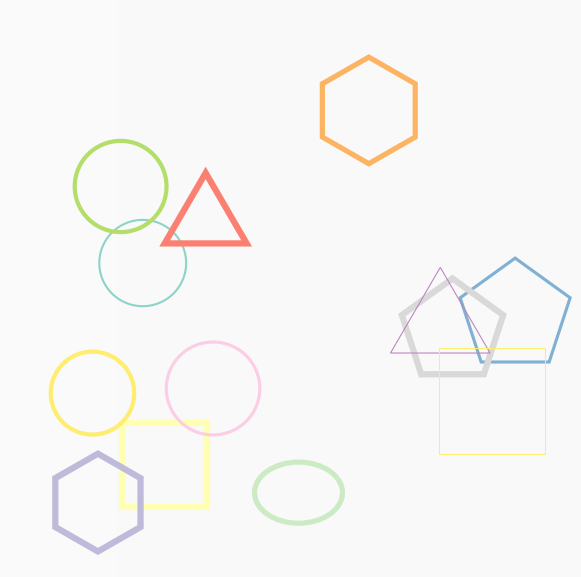[{"shape": "circle", "thickness": 1, "radius": 0.37, "center": [0.246, 0.544]}, {"shape": "square", "thickness": 3, "radius": 0.36, "center": [0.283, 0.194]}, {"shape": "hexagon", "thickness": 3, "radius": 0.42, "center": [0.168, 0.129]}, {"shape": "triangle", "thickness": 3, "radius": 0.41, "center": [0.354, 0.618]}, {"shape": "pentagon", "thickness": 1.5, "radius": 0.5, "center": [0.886, 0.453]}, {"shape": "hexagon", "thickness": 2.5, "radius": 0.46, "center": [0.634, 0.808]}, {"shape": "circle", "thickness": 2, "radius": 0.39, "center": [0.208, 0.676]}, {"shape": "circle", "thickness": 1.5, "radius": 0.4, "center": [0.367, 0.326]}, {"shape": "pentagon", "thickness": 3, "radius": 0.46, "center": [0.779, 0.425]}, {"shape": "triangle", "thickness": 0.5, "radius": 0.49, "center": [0.757, 0.437]}, {"shape": "oval", "thickness": 2.5, "radius": 0.38, "center": [0.514, 0.146]}, {"shape": "square", "thickness": 0.5, "radius": 0.46, "center": [0.847, 0.305]}, {"shape": "circle", "thickness": 2, "radius": 0.36, "center": [0.159, 0.318]}]